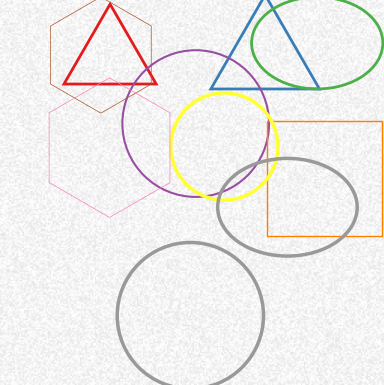[{"shape": "triangle", "thickness": 2, "radius": 0.69, "center": [0.286, 0.851]}, {"shape": "triangle", "thickness": 2, "radius": 0.81, "center": [0.689, 0.85]}, {"shape": "oval", "thickness": 2, "radius": 0.85, "center": [0.824, 0.888]}, {"shape": "circle", "thickness": 1.5, "radius": 0.95, "center": [0.508, 0.679]}, {"shape": "square", "thickness": 1, "radius": 0.75, "center": [0.843, 0.536]}, {"shape": "circle", "thickness": 2.5, "radius": 0.7, "center": [0.583, 0.619]}, {"shape": "hexagon", "thickness": 0.5, "radius": 0.75, "center": [0.262, 0.857]}, {"shape": "hexagon", "thickness": 0.5, "radius": 0.91, "center": [0.285, 0.616]}, {"shape": "circle", "thickness": 2.5, "radius": 0.95, "center": [0.494, 0.18]}, {"shape": "oval", "thickness": 2.5, "radius": 0.91, "center": [0.747, 0.462]}]